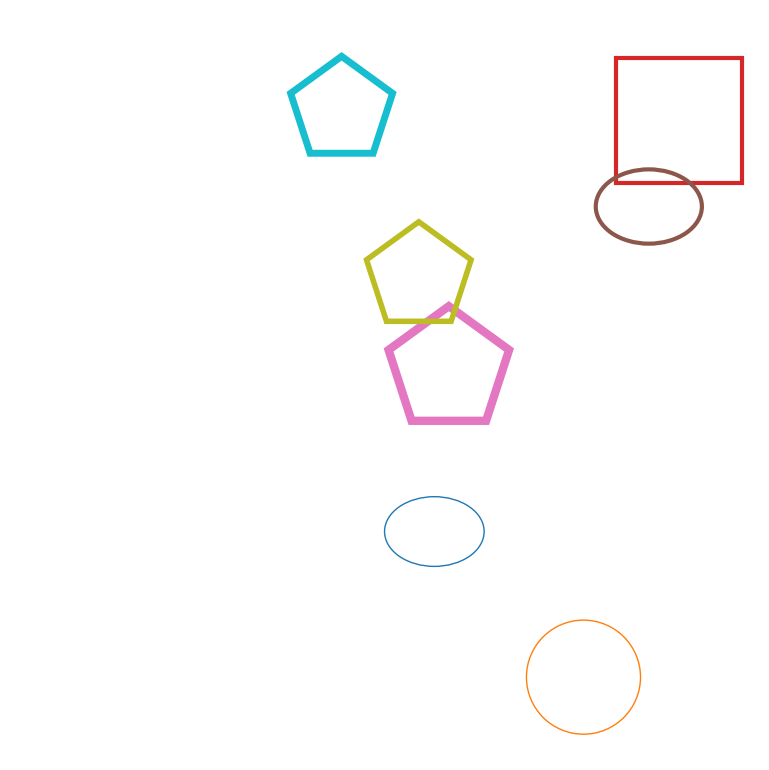[{"shape": "oval", "thickness": 0.5, "radius": 0.32, "center": [0.564, 0.31]}, {"shape": "circle", "thickness": 0.5, "radius": 0.37, "center": [0.758, 0.121]}, {"shape": "square", "thickness": 1.5, "radius": 0.41, "center": [0.882, 0.843]}, {"shape": "oval", "thickness": 1.5, "radius": 0.34, "center": [0.843, 0.732]}, {"shape": "pentagon", "thickness": 3, "radius": 0.41, "center": [0.583, 0.52]}, {"shape": "pentagon", "thickness": 2, "radius": 0.36, "center": [0.544, 0.641]}, {"shape": "pentagon", "thickness": 2.5, "radius": 0.35, "center": [0.444, 0.857]}]